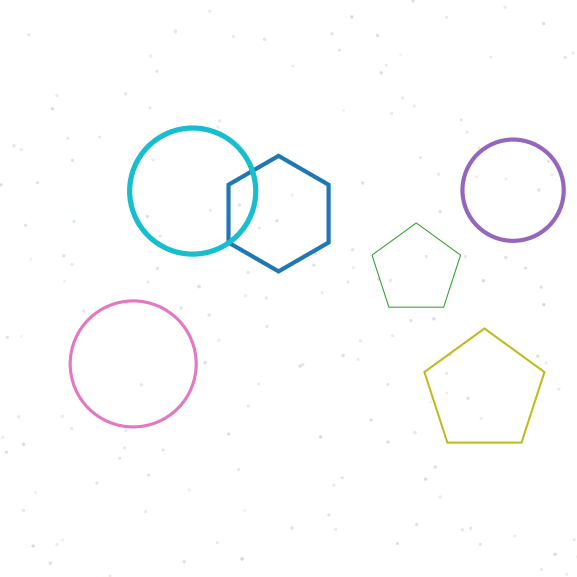[{"shape": "hexagon", "thickness": 2, "radius": 0.5, "center": [0.482, 0.629]}, {"shape": "pentagon", "thickness": 0.5, "radius": 0.4, "center": [0.721, 0.532]}, {"shape": "circle", "thickness": 2, "radius": 0.44, "center": [0.888, 0.67]}, {"shape": "circle", "thickness": 1.5, "radius": 0.55, "center": [0.231, 0.369]}, {"shape": "pentagon", "thickness": 1, "radius": 0.55, "center": [0.839, 0.321]}, {"shape": "circle", "thickness": 2.5, "radius": 0.55, "center": [0.334, 0.668]}]